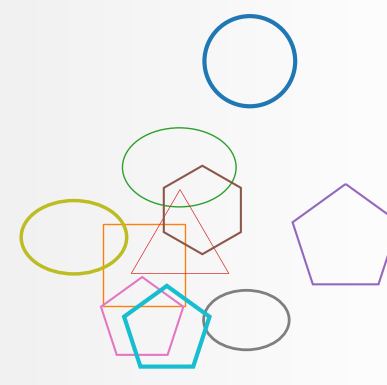[{"shape": "circle", "thickness": 3, "radius": 0.59, "center": [0.645, 0.841]}, {"shape": "square", "thickness": 1, "radius": 0.53, "center": [0.372, 0.311]}, {"shape": "oval", "thickness": 1, "radius": 0.73, "center": [0.463, 0.565]}, {"shape": "triangle", "thickness": 0.5, "radius": 0.73, "center": [0.465, 0.362]}, {"shape": "pentagon", "thickness": 1.5, "radius": 0.72, "center": [0.892, 0.378]}, {"shape": "hexagon", "thickness": 1.5, "radius": 0.57, "center": [0.522, 0.455]}, {"shape": "pentagon", "thickness": 1.5, "radius": 0.56, "center": [0.367, 0.169]}, {"shape": "oval", "thickness": 2, "radius": 0.55, "center": [0.636, 0.169]}, {"shape": "oval", "thickness": 2.5, "radius": 0.68, "center": [0.191, 0.384]}, {"shape": "pentagon", "thickness": 3, "radius": 0.58, "center": [0.431, 0.142]}]